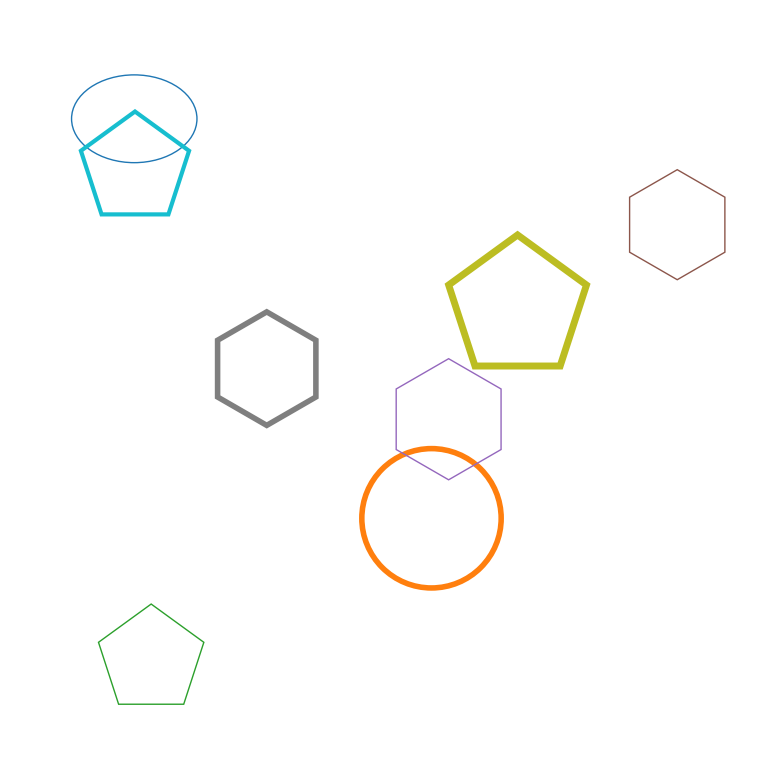[{"shape": "oval", "thickness": 0.5, "radius": 0.41, "center": [0.174, 0.846]}, {"shape": "circle", "thickness": 2, "radius": 0.45, "center": [0.56, 0.327]}, {"shape": "pentagon", "thickness": 0.5, "radius": 0.36, "center": [0.196, 0.144]}, {"shape": "hexagon", "thickness": 0.5, "radius": 0.39, "center": [0.583, 0.456]}, {"shape": "hexagon", "thickness": 0.5, "radius": 0.36, "center": [0.88, 0.708]}, {"shape": "hexagon", "thickness": 2, "radius": 0.37, "center": [0.346, 0.521]}, {"shape": "pentagon", "thickness": 2.5, "radius": 0.47, "center": [0.672, 0.601]}, {"shape": "pentagon", "thickness": 1.5, "radius": 0.37, "center": [0.175, 0.781]}]